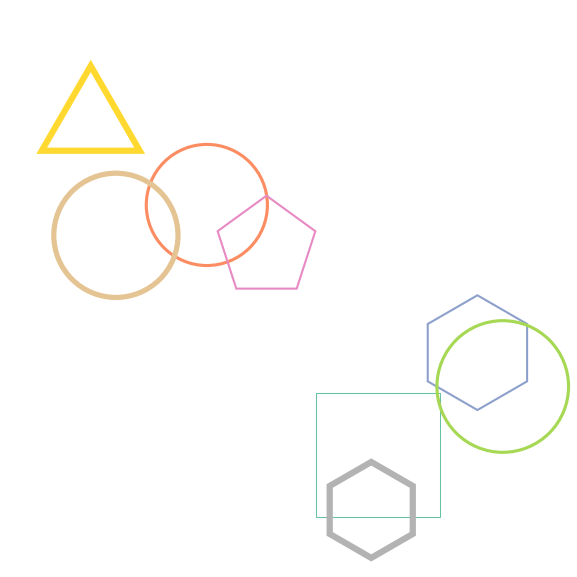[{"shape": "square", "thickness": 0.5, "radius": 0.54, "center": [0.655, 0.211]}, {"shape": "circle", "thickness": 1.5, "radius": 0.52, "center": [0.358, 0.644]}, {"shape": "hexagon", "thickness": 1, "radius": 0.5, "center": [0.827, 0.388]}, {"shape": "pentagon", "thickness": 1, "radius": 0.44, "center": [0.461, 0.571]}, {"shape": "circle", "thickness": 1.5, "radius": 0.57, "center": [0.871, 0.33]}, {"shape": "triangle", "thickness": 3, "radius": 0.49, "center": [0.157, 0.787]}, {"shape": "circle", "thickness": 2.5, "radius": 0.54, "center": [0.201, 0.592]}, {"shape": "hexagon", "thickness": 3, "radius": 0.42, "center": [0.643, 0.116]}]